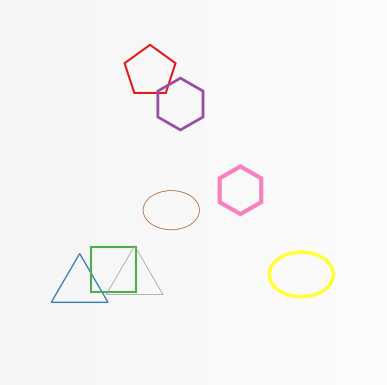[{"shape": "pentagon", "thickness": 1.5, "radius": 0.35, "center": [0.387, 0.814]}, {"shape": "triangle", "thickness": 1, "radius": 0.42, "center": [0.206, 0.257]}, {"shape": "square", "thickness": 1.5, "radius": 0.29, "center": [0.292, 0.3]}, {"shape": "hexagon", "thickness": 2, "radius": 0.34, "center": [0.466, 0.73]}, {"shape": "oval", "thickness": 2.5, "radius": 0.41, "center": [0.777, 0.287]}, {"shape": "oval", "thickness": 0.5, "radius": 0.36, "center": [0.442, 0.454]}, {"shape": "hexagon", "thickness": 3, "radius": 0.31, "center": [0.62, 0.506]}, {"shape": "triangle", "thickness": 0.5, "radius": 0.42, "center": [0.347, 0.277]}]